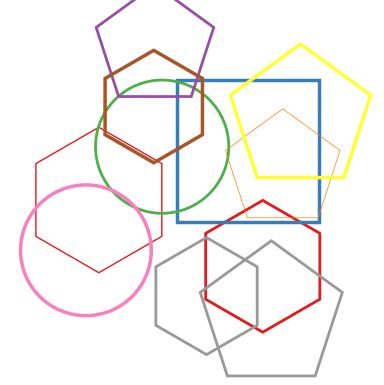[{"shape": "hexagon", "thickness": 1, "radius": 0.94, "center": [0.257, 0.481]}, {"shape": "hexagon", "thickness": 2, "radius": 0.86, "center": [0.682, 0.308]}, {"shape": "square", "thickness": 2.5, "radius": 0.92, "center": [0.644, 0.608]}, {"shape": "circle", "thickness": 2, "radius": 0.87, "center": [0.421, 0.619]}, {"shape": "pentagon", "thickness": 2, "radius": 0.8, "center": [0.402, 0.879]}, {"shape": "pentagon", "thickness": 0.5, "radius": 0.78, "center": [0.735, 0.561]}, {"shape": "pentagon", "thickness": 2.5, "radius": 0.96, "center": [0.78, 0.694]}, {"shape": "hexagon", "thickness": 2.5, "radius": 0.73, "center": [0.399, 0.723]}, {"shape": "circle", "thickness": 2.5, "radius": 0.85, "center": [0.223, 0.35]}, {"shape": "pentagon", "thickness": 2, "radius": 0.97, "center": [0.705, 0.181]}, {"shape": "hexagon", "thickness": 2, "radius": 0.76, "center": [0.536, 0.231]}]